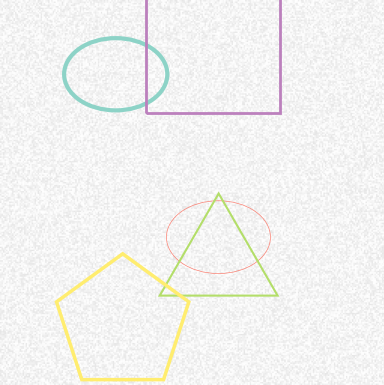[{"shape": "oval", "thickness": 3, "radius": 0.67, "center": [0.301, 0.807]}, {"shape": "oval", "thickness": 0.5, "radius": 0.68, "center": [0.567, 0.384]}, {"shape": "triangle", "thickness": 1.5, "radius": 0.88, "center": [0.568, 0.321]}, {"shape": "square", "thickness": 2, "radius": 0.87, "center": [0.552, 0.879]}, {"shape": "pentagon", "thickness": 2.5, "radius": 0.9, "center": [0.319, 0.16]}]